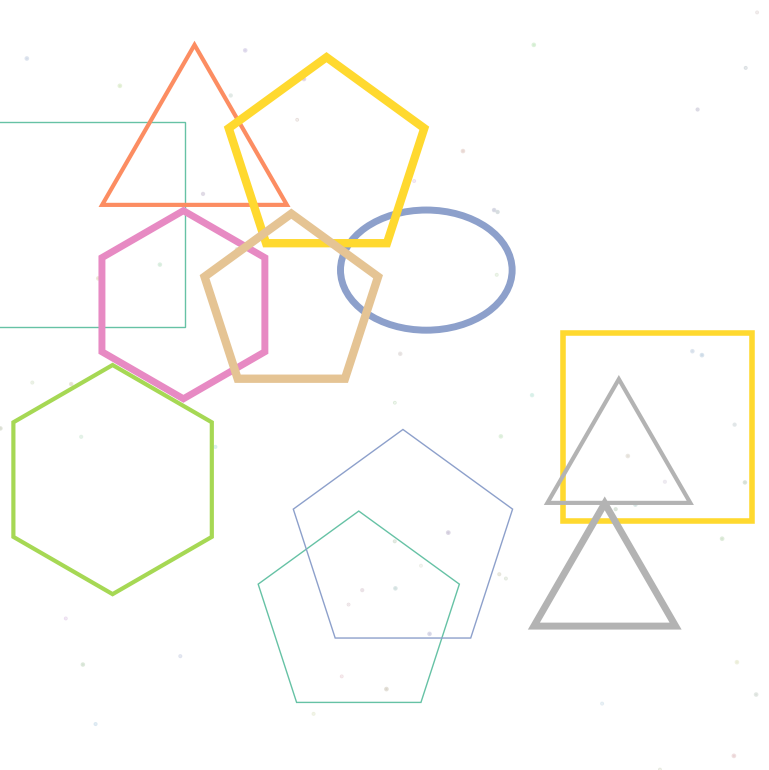[{"shape": "square", "thickness": 0.5, "radius": 0.67, "center": [0.107, 0.709]}, {"shape": "pentagon", "thickness": 0.5, "radius": 0.69, "center": [0.466, 0.199]}, {"shape": "triangle", "thickness": 1.5, "radius": 0.69, "center": [0.253, 0.803]}, {"shape": "oval", "thickness": 2.5, "radius": 0.56, "center": [0.554, 0.649]}, {"shape": "pentagon", "thickness": 0.5, "radius": 0.75, "center": [0.523, 0.293]}, {"shape": "hexagon", "thickness": 2.5, "radius": 0.61, "center": [0.238, 0.604]}, {"shape": "hexagon", "thickness": 1.5, "radius": 0.74, "center": [0.146, 0.377]}, {"shape": "pentagon", "thickness": 3, "radius": 0.67, "center": [0.424, 0.792]}, {"shape": "square", "thickness": 2, "radius": 0.61, "center": [0.854, 0.446]}, {"shape": "pentagon", "thickness": 3, "radius": 0.59, "center": [0.378, 0.604]}, {"shape": "triangle", "thickness": 1.5, "radius": 0.54, "center": [0.804, 0.4]}, {"shape": "triangle", "thickness": 2.5, "radius": 0.53, "center": [0.785, 0.24]}]